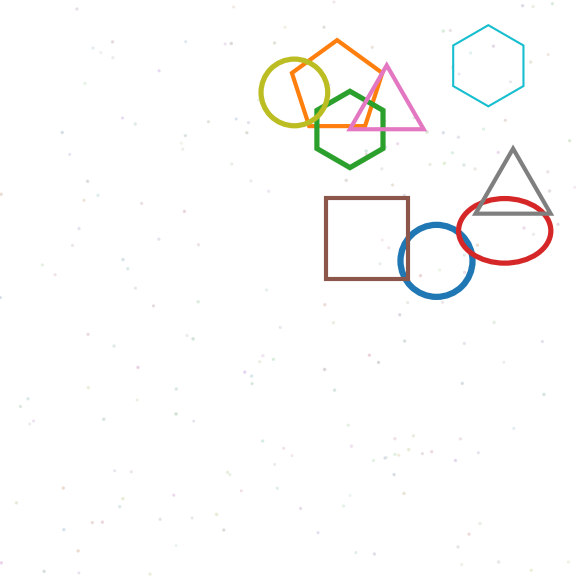[{"shape": "circle", "thickness": 3, "radius": 0.31, "center": [0.756, 0.547]}, {"shape": "pentagon", "thickness": 2, "radius": 0.41, "center": [0.584, 0.847]}, {"shape": "hexagon", "thickness": 2.5, "radius": 0.33, "center": [0.606, 0.775]}, {"shape": "oval", "thickness": 2.5, "radius": 0.4, "center": [0.874, 0.599]}, {"shape": "square", "thickness": 2, "radius": 0.35, "center": [0.636, 0.586]}, {"shape": "triangle", "thickness": 2, "radius": 0.37, "center": [0.67, 0.812]}, {"shape": "triangle", "thickness": 2, "radius": 0.38, "center": [0.888, 0.667]}, {"shape": "circle", "thickness": 2.5, "radius": 0.29, "center": [0.51, 0.839]}, {"shape": "hexagon", "thickness": 1, "radius": 0.35, "center": [0.846, 0.885]}]